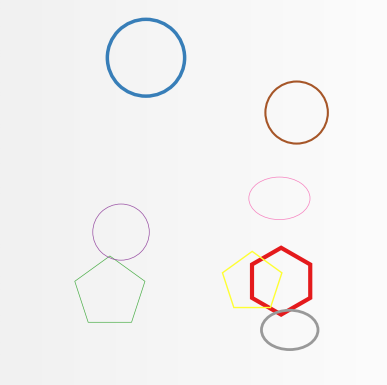[{"shape": "hexagon", "thickness": 3, "radius": 0.43, "center": [0.725, 0.27]}, {"shape": "circle", "thickness": 2.5, "radius": 0.5, "center": [0.377, 0.85]}, {"shape": "pentagon", "thickness": 0.5, "radius": 0.48, "center": [0.284, 0.24]}, {"shape": "circle", "thickness": 0.5, "radius": 0.36, "center": [0.312, 0.397]}, {"shape": "pentagon", "thickness": 1, "radius": 0.4, "center": [0.651, 0.266]}, {"shape": "circle", "thickness": 1.5, "radius": 0.4, "center": [0.765, 0.708]}, {"shape": "oval", "thickness": 0.5, "radius": 0.39, "center": [0.721, 0.485]}, {"shape": "oval", "thickness": 2, "radius": 0.36, "center": [0.748, 0.143]}]